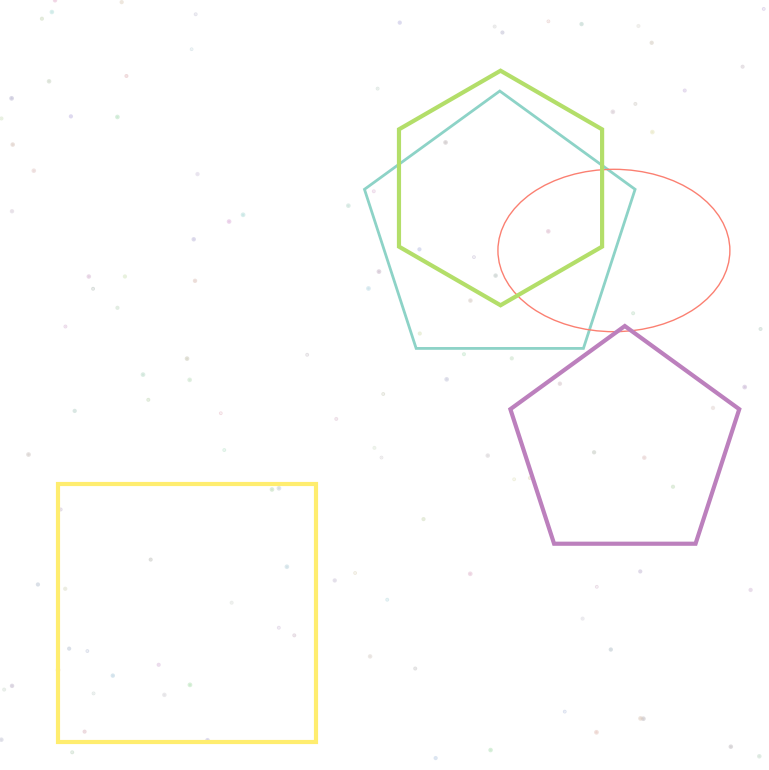[{"shape": "pentagon", "thickness": 1, "radius": 0.92, "center": [0.649, 0.697]}, {"shape": "oval", "thickness": 0.5, "radius": 0.75, "center": [0.797, 0.675]}, {"shape": "hexagon", "thickness": 1.5, "radius": 0.76, "center": [0.65, 0.756]}, {"shape": "pentagon", "thickness": 1.5, "radius": 0.78, "center": [0.811, 0.42]}, {"shape": "square", "thickness": 1.5, "radius": 0.84, "center": [0.242, 0.204]}]